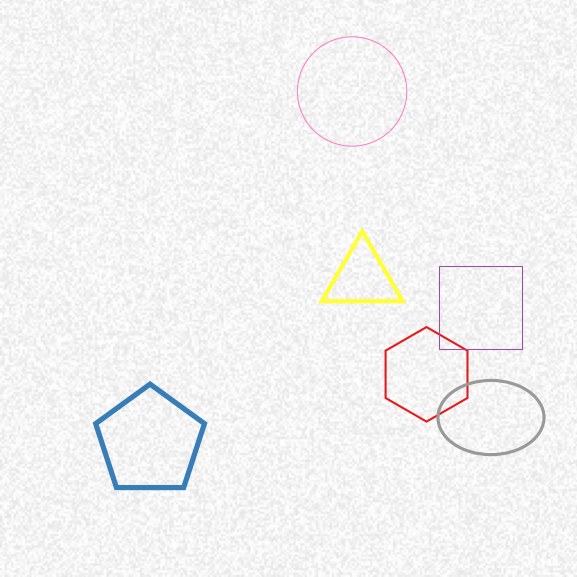[{"shape": "hexagon", "thickness": 1, "radius": 0.41, "center": [0.739, 0.351]}, {"shape": "pentagon", "thickness": 2.5, "radius": 0.5, "center": [0.26, 0.235]}, {"shape": "square", "thickness": 0.5, "radius": 0.36, "center": [0.832, 0.467]}, {"shape": "triangle", "thickness": 2, "radius": 0.4, "center": [0.627, 0.518]}, {"shape": "circle", "thickness": 0.5, "radius": 0.47, "center": [0.61, 0.841]}, {"shape": "oval", "thickness": 1.5, "radius": 0.46, "center": [0.85, 0.276]}]